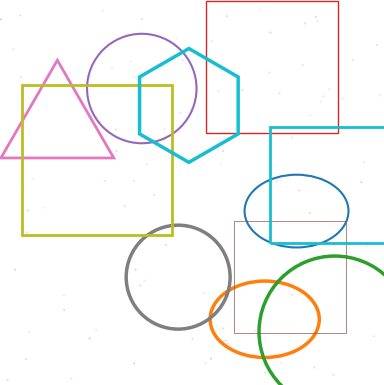[{"shape": "oval", "thickness": 1.5, "radius": 0.67, "center": [0.77, 0.452]}, {"shape": "oval", "thickness": 2.5, "radius": 0.71, "center": [0.688, 0.171]}, {"shape": "circle", "thickness": 2.5, "radius": 0.98, "center": [0.87, 0.138]}, {"shape": "square", "thickness": 1, "radius": 0.86, "center": [0.707, 0.827]}, {"shape": "circle", "thickness": 1.5, "radius": 0.71, "center": [0.368, 0.77]}, {"shape": "square", "thickness": 0.5, "radius": 0.72, "center": [0.754, 0.28]}, {"shape": "triangle", "thickness": 2, "radius": 0.85, "center": [0.149, 0.674]}, {"shape": "circle", "thickness": 2.5, "radius": 0.67, "center": [0.463, 0.28]}, {"shape": "square", "thickness": 2, "radius": 0.97, "center": [0.252, 0.584]}, {"shape": "square", "thickness": 2, "radius": 0.75, "center": [0.852, 0.519]}, {"shape": "hexagon", "thickness": 2.5, "radius": 0.74, "center": [0.491, 0.726]}]